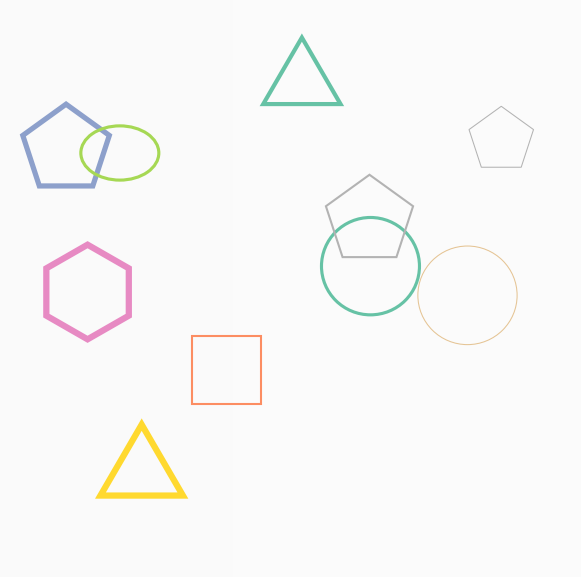[{"shape": "triangle", "thickness": 2, "radius": 0.38, "center": [0.519, 0.857]}, {"shape": "circle", "thickness": 1.5, "radius": 0.42, "center": [0.637, 0.538]}, {"shape": "square", "thickness": 1, "radius": 0.3, "center": [0.39, 0.359]}, {"shape": "pentagon", "thickness": 2.5, "radius": 0.39, "center": [0.114, 0.74]}, {"shape": "hexagon", "thickness": 3, "radius": 0.41, "center": [0.151, 0.494]}, {"shape": "oval", "thickness": 1.5, "radius": 0.34, "center": [0.206, 0.734]}, {"shape": "triangle", "thickness": 3, "radius": 0.41, "center": [0.244, 0.182]}, {"shape": "circle", "thickness": 0.5, "radius": 0.43, "center": [0.804, 0.488]}, {"shape": "pentagon", "thickness": 0.5, "radius": 0.29, "center": [0.862, 0.757]}, {"shape": "pentagon", "thickness": 1, "radius": 0.39, "center": [0.636, 0.618]}]